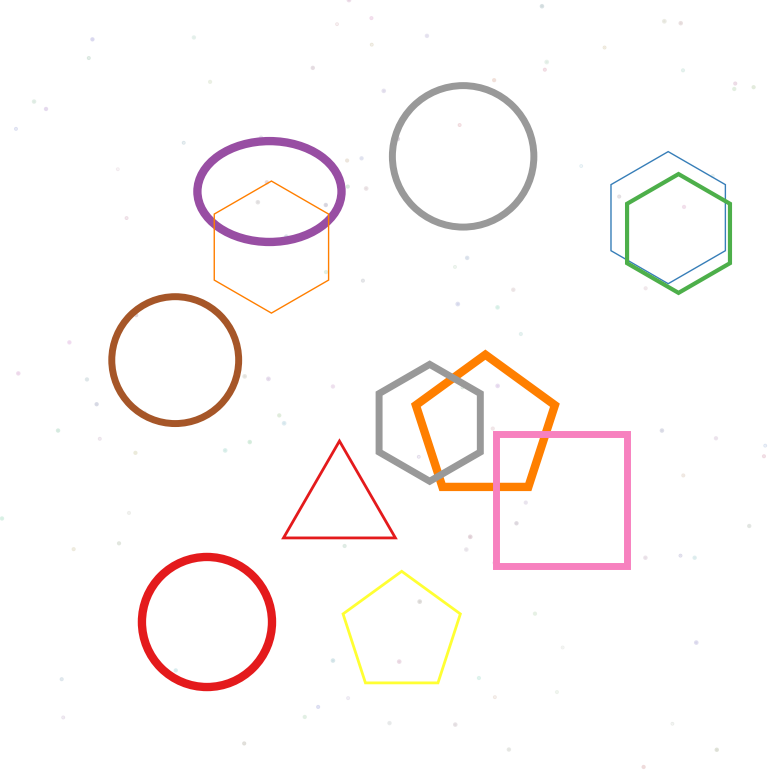[{"shape": "circle", "thickness": 3, "radius": 0.42, "center": [0.269, 0.192]}, {"shape": "triangle", "thickness": 1, "radius": 0.42, "center": [0.441, 0.343]}, {"shape": "hexagon", "thickness": 0.5, "radius": 0.43, "center": [0.868, 0.717]}, {"shape": "hexagon", "thickness": 1.5, "radius": 0.39, "center": [0.881, 0.697]}, {"shape": "oval", "thickness": 3, "radius": 0.47, "center": [0.35, 0.751]}, {"shape": "hexagon", "thickness": 0.5, "radius": 0.43, "center": [0.353, 0.679]}, {"shape": "pentagon", "thickness": 3, "radius": 0.47, "center": [0.63, 0.444]}, {"shape": "pentagon", "thickness": 1, "radius": 0.4, "center": [0.522, 0.178]}, {"shape": "circle", "thickness": 2.5, "radius": 0.41, "center": [0.228, 0.532]}, {"shape": "square", "thickness": 2.5, "radius": 0.43, "center": [0.729, 0.351]}, {"shape": "circle", "thickness": 2.5, "radius": 0.46, "center": [0.601, 0.797]}, {"shape": "hexagon", "thickness": 2.5, "radius": 0.38, "center": [0.558, 0.451]}]